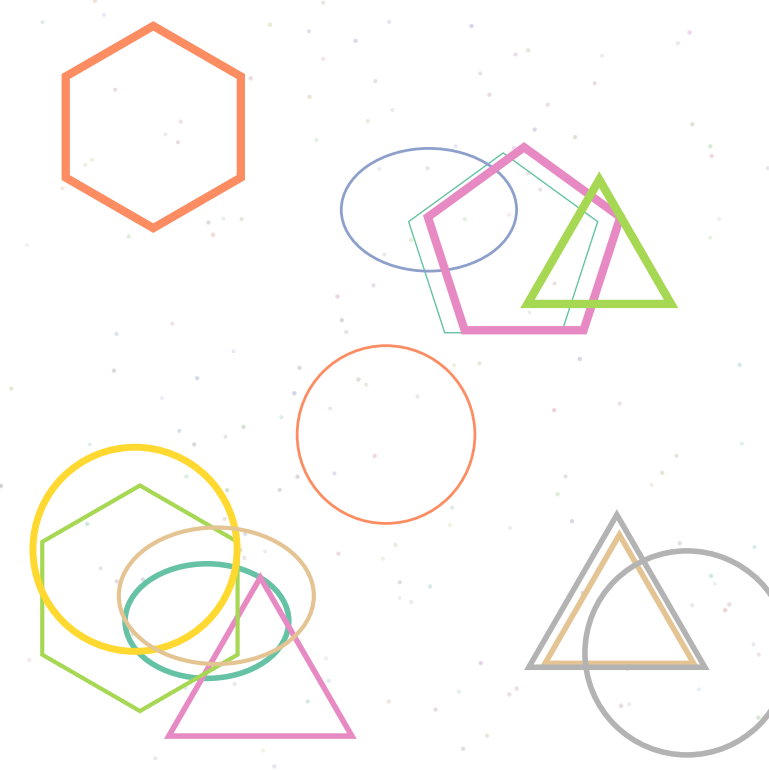[{"shape": "pentagon", "thickness": 0.5, "radius": 0.65, "center": [0.653, 0.672]}, {"shape": "oval", "thickness": 2, "radius": 0.53, "center": [0.269, 0.193]}, {"shape": "hexagon", "thickness": 3, "radius": 0.66, "center": [0.199, 0.835]}, {"shape": "circle", "thickness": 1, "radius": 0.58, "center": [0.501, 0.436]}, {"shape": "oval", "thickness": 1, "radius": 0.57, "center": [0.557, 0.728]}, {"shape": "triangle", "thickness": 2, "radius": 0.69, "center": [0.338, 0.113]}, {"shape": "pentagon", "thickness": 3, "radius": 0.66, "center": [0.681, 0.677]}, {"shape": "triangle", "thickness": 3, "radius": 0.54, "center": [0.778, 0.659]}, {"shape": "hexagon", "thickness": 1.5, "radius": 0.73, "center": [0.182, 0.223]}, {"shape": "circle", "thickness": 2.5, "radius": 0.66, "center": [0.175, 0.287]}, {"shape": "triangle", "thickness": 2, "radius": 0.56, "center": [0.804, 0.194]}, {"shape": "oval", "thickness": 1.5, "radius": 0.63, "center": [0.281, 0.226]}, {"shape": "triangle", "thickness": 2, "radius": 0.66, "center": [0.801, 0.199]}, {"shape": "circle", "thickness": 2, "radius": 0.66, "center": [0.892, 0.152]}]